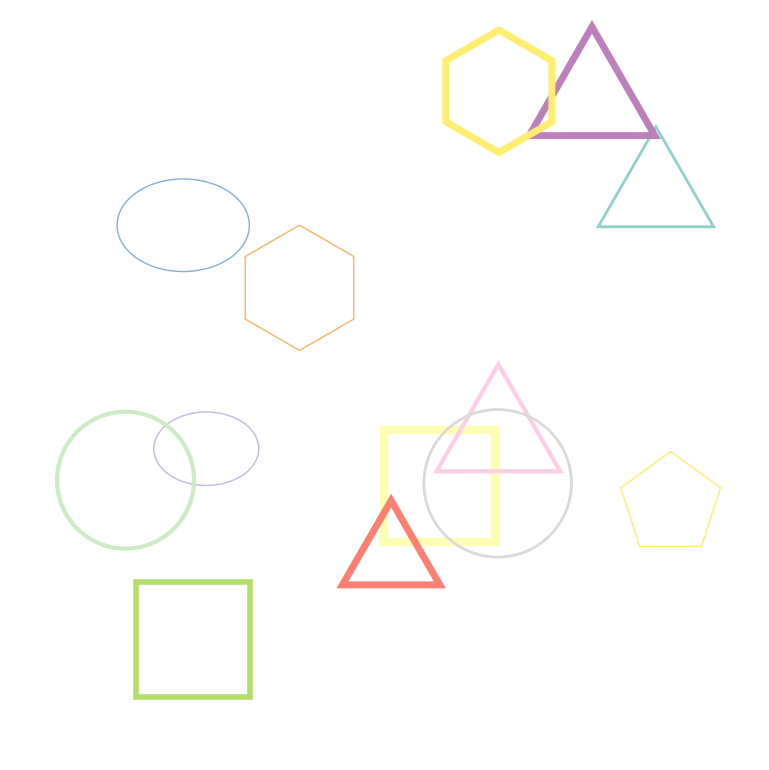[{"shape": "triangle", "thickness": 1, "radius": 0.43, "center": [0.852, 0.749]}, {"shape": "square", "thickness": 3, "radius": 0.36, "center": [0.571, 0.369]}, {"shape": "oval", "thickness": 0.5, "radius": 0.34, "center": [0.268, 0.417]}, {"shape": "triangle", "thickness": 2.5, "radius": 0.37, "center": [0.508, 0.277]}, {"shape": "oval", "thickness": 0.5, "radius": 0.43, "center": [0.238, 0.707]}, {"shape": "hexagon", "thickness": 0.5, "radius": 0.41, "center": [0.389, 0.626]}, {"shape": "square", "thickness": 2, "radius": 0.37, "center": [0.251, 0.17]}, {"shape": "triangle", "thickness": 1.5, "radius": 0.46, "center": [0.647, 0.434]}, {"shape": "circle", "thickness": 1, "radius": 0.48, "center": [0.646, 0.372]}, {"shape": "triangle", "thickness": 2.5, "radius": 0.47, "center": [0.769, 0.871]}, {"shape": "circle", "thickness": 1.5, "radius": 0.44, "center": [0.163, 0.376]}, {"shape": "pentagon", "thickness": 0.5, "radius": 0.34, "center": [0.871, 0.345]}, {"shape": "hexagon", "thickness": 2.5, "radius": 0.4, "center": [0.648, 0.882]}]